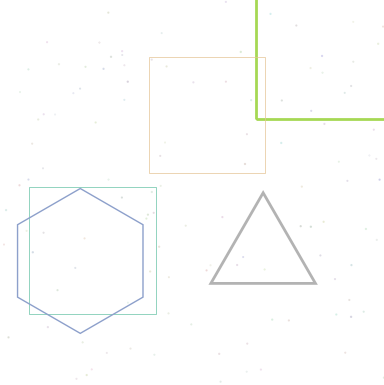[{"shape": "square", "thickness": 0.5, "radius": 0.82, "center": [0.24, 0.349]}, {"shape": "hexagon", "thickness": 1, "radius": 0.94, "center": [0.209, 0.322]}, {"shape": "square", "thickness": 2, "radius": 0.88, "center": [0.843, 0.868]}, {"shape": "square", "thickness": 0.5, "radius": 0.75, "center": [0.538, 0.702]}, {"shape": "triangle", "thickness": 2, "radius": 0.78, "center": [0.684, 0.342]}]